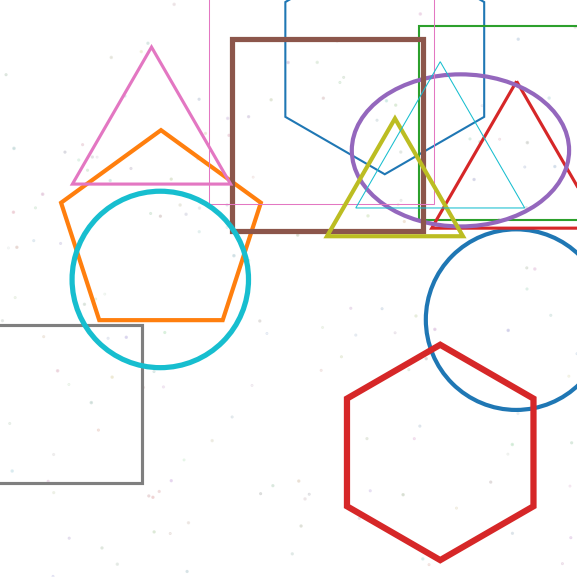[{"shape": "hexagon", "thickness": 1, "radius": 0.99, "center": [0.666, 0.896]}, {"shape": "circle", "thickness": 2, "radius": 0.78, "center": [0.894, 0.446]}, {"shape": "pentagon", "thickness": 2, "radius": 0.91, "center": [0.279, 0.592]}, {"shape": "square", "thickness": 1, "radius": 0.84, "center": [0.894, 0.786]}, {"shape": "triangle", "thickness": 1.5, "radius": 0.85, "center": [0.895, 0.689]}, {"shape": "hexagon", "thickness": 3, "radius": 0.93, "center": [0.762, 0.216]}, {"shape": "oval", "thickness": 2, "radius": 0.94, "center": [0.797, 0.739]}, {"shape": "square", "thickness": 2.5, "radius": 0.83, "center": [0.567, 0.765]}, {"shape": "square", "thickness": 0.5, "radius": 0.97, "center": [0.557, 0.84]}, {"shape": "triangle", "thickness": 1.5, "radius": 0.79, "center": [0.262, 0.759]}, {"shape": "square", "thickness": 1.5, "radius": 0.69, "center": [0.11, 0.299]}, {"shape": "triangle", "thickness": 2, "radius": 0.68, "center": [0.684, 0.658]}, {"shape": "triangle", "thickness": 0.5, "radius": 0.84, "center": [0.762, 0.723]}, {"shape": "circle", "thickness": 2.5, "radius": 0.76, "center": [0.278, 0.515]}]